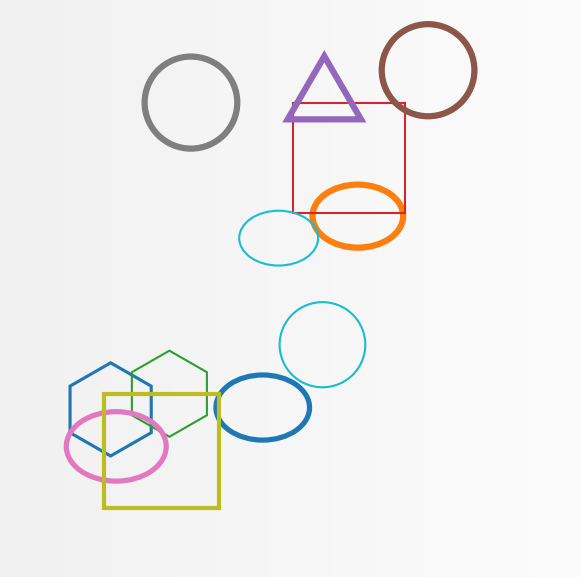[{"shape": "oval", "thickness": 2.5, "radius": 0.4, "center": [0.452, 0.293]}, {"shape": "hexagon", "thickness": 1.5, "radius": 0.4, "center": [0.19, 0.29]}, {"shape": "oval", "thickness": 3, "radius": 0.39, "center": [0.616, 0.625]}, {"shape": "hexagon", "thickness": 1, "radius": 0.37, "center": [0.291, 0.317]}, {"shape": "square", "thickness": 1, "radius": 0.48, "center": [0.601, 0.726]}, {"shape": "triangle", "thickness": 3, "radius": 0.36, "center": [0.558, 0.829]}, {"shape": "circle", "thickness": 3, "radius": 0.4, "center": [0.736, 0.878]}, {"shape": "oval", "thickness": 2.5, "radius": 0.43, "center": [0.2, 0.226]}, {"shape": "circle", "thickness": 3, "radius": 0.4, "center": [0.329, 0.821]}, {"shape": "square", "thickness": 2, "radius": 0.49, "center": [0.278, 0.218]}, {"shape": "oval", "thickness": 1, "radius": 0.34, "center": [0.479, 0.587]}, {"shape": "circle", "thickness": 1, "radius": 0.37, "center": [0.555, 0.402]}]